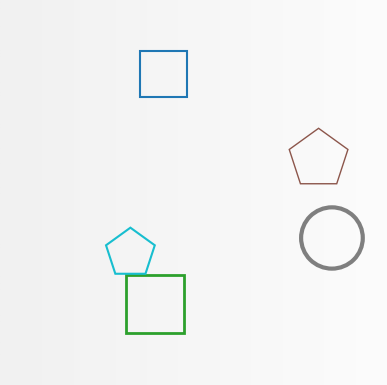[{"shape": "square", "thickness": 1.5, "radius": 0.3, "center": [0.422, 0.808]}, {"shape": "square", "thickness": 2, "radius": 0.37, "center": [0.401, 0.21]}, {"shape": "pentagon", "thickness": 1, "radius": 0.4, "center": [0.822, 0.587]}, {"shape": "circle", "thickness": 3, "radius": 0.4, "center": [0.857, 0.382]}, {"shape": "pentagon", "thickness": 1.5, "radius": 0.33, "center": [0.337, 0.342]}]